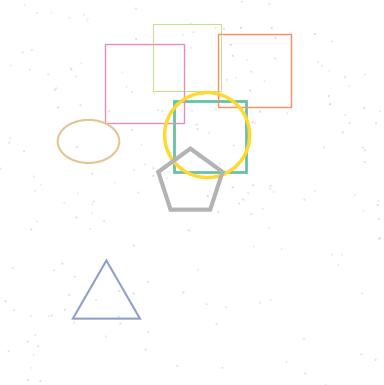[{"shape": "square", "thickness": 2, "radius": 0.47, "center": [0.546, 0.645]}, {"shape": "square", "thickness": 1, "radius": 0.48, "center": [0.661, 0.816]}, {"shape": "triangle", "thickness": 1.5, "radius": 0.5, "center": [0.276, 0.223]}, {"shape": "square", "thickness": 1, "radius": 0.51, "center": [0.376, 0.783]}, {"shape": "square", "thickness": 0.5, "radius": 0.44, "center": [0.485, 0.85]}, {"shape": "circle", "thickness": 2.5, "radius": 0.55, "center": [0.538, 0.649]}, {"shape": "oval", "thickness": 1.5, "radius": 0.4, "center": [0.23, 0.633]}, {"shape": "pentagon", "thickness": 3, "radius": 0.44, "center": [0.495, 0.526]}]